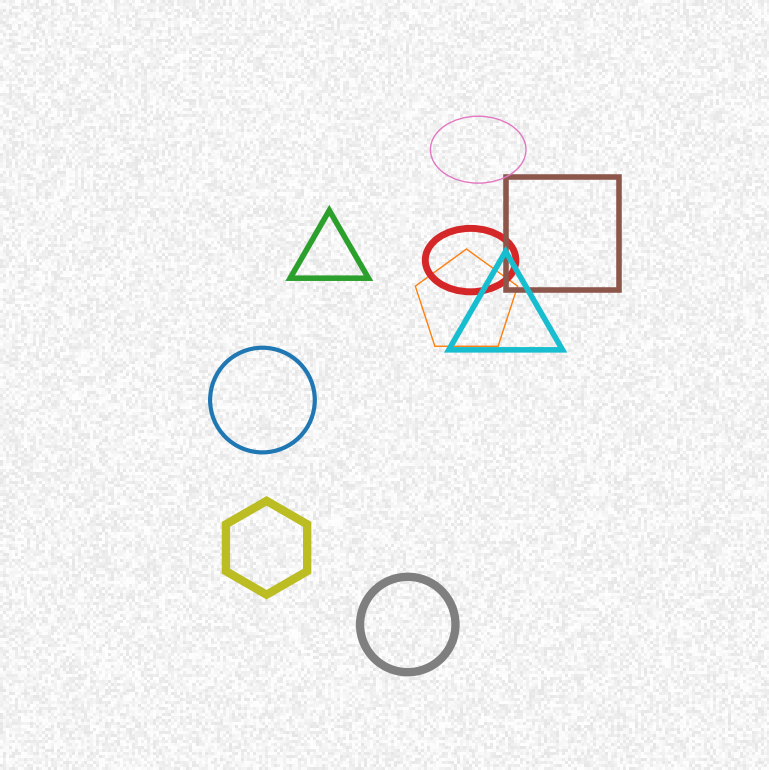[{"shape": "circle", "thickness": 1.5, "radius": 0.34, "center": [0.341, 0.48]}, {"shape": "pentagon", "thickness": 0.5, "radius": 0.35, "center": [0.606, 0.607]}, {"shape": "triangle", "thickness": 2, "radius": 0.29, "center": [0.428, 0.668]}, {"shape": "oval", "thickness": 2.5, "radius": 0.29, "center": [0.611, 0.662]}, {"shape": "square", "thickness": 2, "radius": 0.37, "center": [0.731, 0.697]}, {"shape": "oval", "thickness": 0.5, "radius": 0.31, "center": [0.621, 0.806]}, {"shape": "circle", "thickness": 3, "radius": 0.31, "center": [0.53, 0.189]}, {"shape": "hexagon", "thickness": 3, "radius": 0.3, "center": [0.346, 0.289]}, {"shape": "triangle", "thickness": 2, "radius": 0.43, "center": [0.657, 0.588]}]